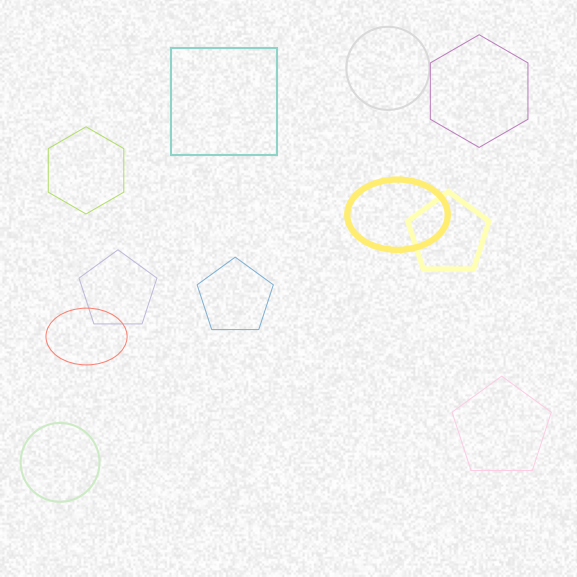[{"shape": "square", "thickness": 1, "radius": 0.46, "center": [0.388, 0.824]}, {"shape": "pentagon", "thickness": 2.5, "radius": 0.37, "center": [0.776, 0.593]}, {"shape": "pentagon", "thickness": 0.5, "radius": 0.35, "center": [0.204, 0.496]}, {"shape": "oval", "thickness": 0.5, "radius": 0.35, "center": [0.15, 0.416]}, {"shape": "pentagon", "thickness": 0.5, "radius": 0.35, "center": [0.407, 0.485]}, {"shape": "hexagon", "thickness": 0.5, "radius": 0.38, "center": [0.149, 0.704]}, {"shape": "pentagon", "thickness": 0.5, "radius": 0.45, "center": [0.869, 0.257]}, {"shape": "circle", "thickness": 1, "radius": 0.36, "center": [0.672, 0.881]}, {"shape": "hexagon", "thickness": 0.5, "radius": 0.49, "center": [0.83, 0.841]}, {"shape": "circle", "thickness": 1, "radius": 0.34, "center": [0.104, 0.199]}, {"shape": "oval", "thickness": 3, "radius": 0.44, "center": [0.688, 0.627]}]